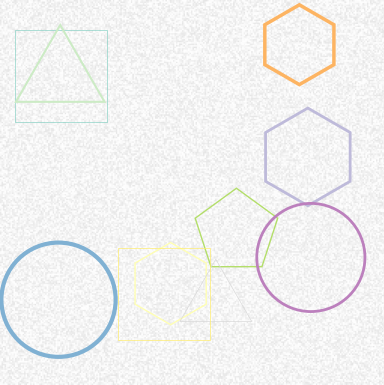[{"shape": "square", "thickness": 0.5, "radius": 0.6, "center": [0.158, 0.803]}, {"shape": "hexagon", "thickness": 1, "radius": 0.53, "center": [0.443, 0.263]}, {"shape": "hexagon", "thickness": 2, "radius": 0.63, "center": [0.8, 0.592]}, {"shape": "circle", "thickness": 3, "radius": 0.74, "center": [0.152, 0.222]}, {"shape": "hexagon", "thickness": 2.5, "radius": 0.52, "center": [0.778, 0.884]}, {"shape": "pentagon", "thickness": 1, "radius": 0.56, "center": [0.614, 0.398]}, {"shape": "triangle", "thickness": 0.5, "radius": 0.54, "center": [0.561, 0.219]}, {"shape": "circle", "thickness": 2, "radius": 0.7, "center": [0.807, 0.331]}, {"shape": "triangle", "thickness": 1.5, "radius": 0.66, "center": [0.156, 0.802]}, {"shape": "square", "thickness": 0.5, "radius": 0.6, "center": [0.426, 0.237]}]